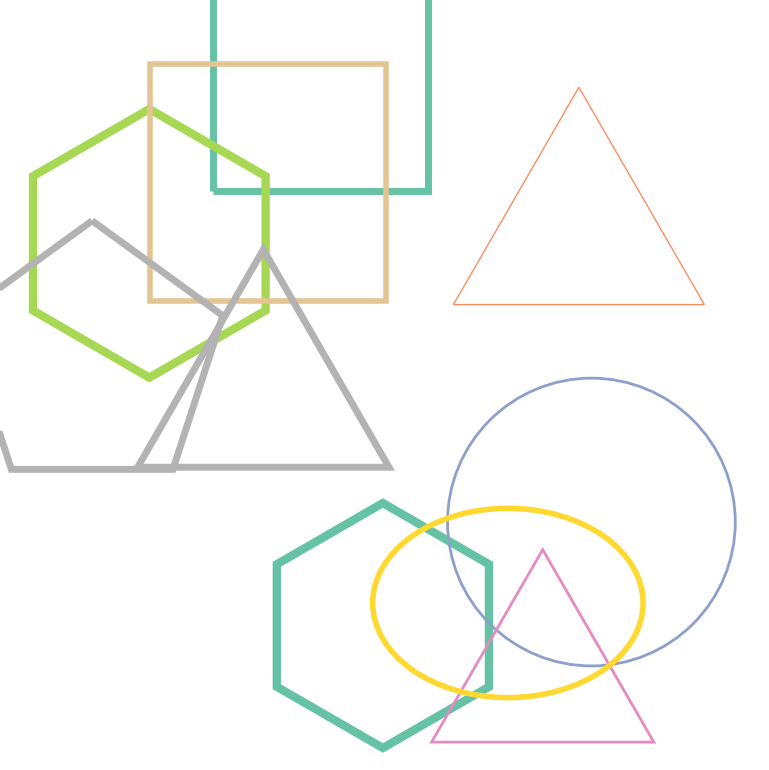[{"shape": "hexagon", "thickness": 3, "radius": 0.8, "center": [0.497, 0.188]}, {"shape": "square", "thickness": 2.5, "radius": 0.7, "center": [0.416, 0.892]}, {"shape": "triangle", "thickness": 0.5, "radius": 0.94, "center": [0.752, 0.699]}, {"shape": "circle", "thickness": 1, "radius": 0.93, "center": [0.768, 0.322]}, {"shape": "triangle", "thickness": 1, "radius": 0.83, "center": [0.705, 0.12]}, {"shape": "hexagon", "thickness": 3, "radius": 0.87, "center": [0.194, 0.684]}, {"shape": "oval", "thickness": 2, "radius": 0.88, "center": [0.66, 0.217]}, {"shape": "square", "thickness": 2, "radius": 0.77, "center": [0.348, 0.763]}, {"shape": "triangle", "thickness": 2.5, "radius": 0.94, "center": [0.342, 0.487]}, {"shape": "pentagon", "thickness": 2.5, "radius": 0.89, "center": [0.12, 0.535]}]